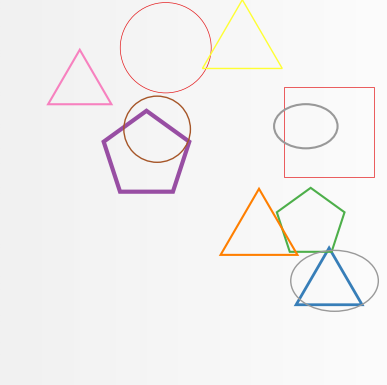[{"shape": "circle", "thickness": 0.5, "radius": 0.59, "center": [0.428, 0.876]}, {"shape": "square", "thickness": 0.5, "radius": 0.59, "center": [0.849, 0.658]}, {"shape": "triangle", "thickness": 2, "radius": 0.49, "center": [0.849, 0.258]}, {"shape": "pentagon", "thickness": 1.5, "radius": 0.46, "center": [0.802, 0.42]}, {"shape": "pentagon", "thickness": 3, "radius": 0.58, "center": [0.378, 0.596]}, {"shape": "triangle", "thickness": 1.5, "radius": 0.57, "center": [0.668, 0.395]}, {"shape": "triangle", "thickness": 1, "radius": 0.59, "center": [0.625, 0.882]}, {"shape": "circle", "thickness": 1, "radius": 0.43, "center": [0.405, 0.664]}, {"shape": "triangle", "thickness": 1.5, "radius": 0.47, "center": [0.206, 0.776]}, {"shape": "oval", "thickness": 1, "radius": 0.57, "center": [0.863, 0.271]}, {"shape": "oval", "thickness": 1.5, "radius": 0.41, "center": [0.789, 0.672]}]